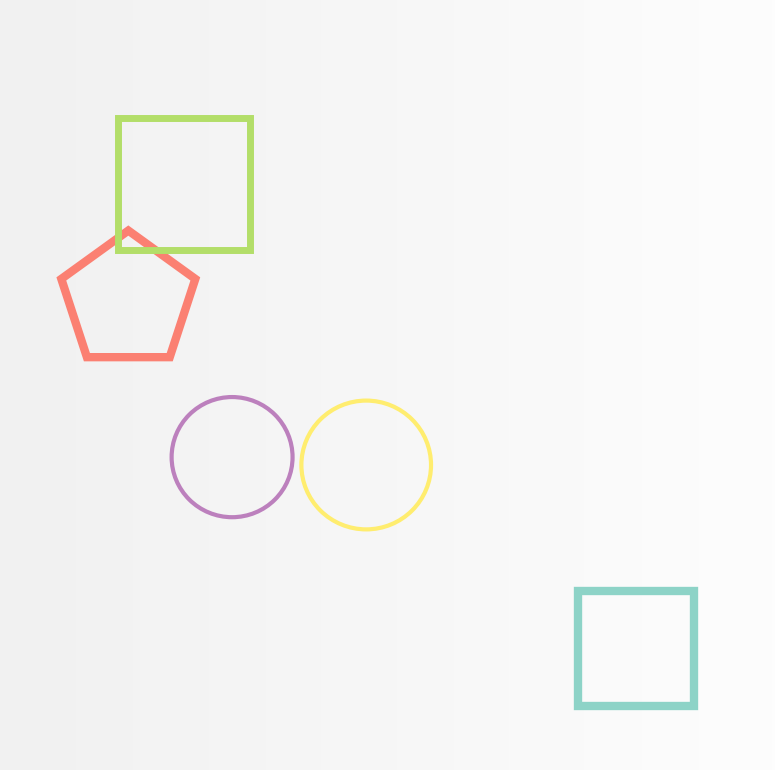[{"shape": "square", "thickness": 3, "radius": 0.37, "center": [0.82, 0.158]}, {"shape": "pentagon", "thickness": 3, "radius": 0.45, "center": [0.166, 0.61]}, {"shape": "square", "thickness": 2.5, "radius": 0.43, "center": [0.237, 0.761]}, {"shape": "circle", "thickness": 1.5, "radius": 0.39, "center": [0.299, 0.406]}, {"shape": "circle", "thickness": 1.5, "radius": 0.42, "center": [0.473, 0.396]}]